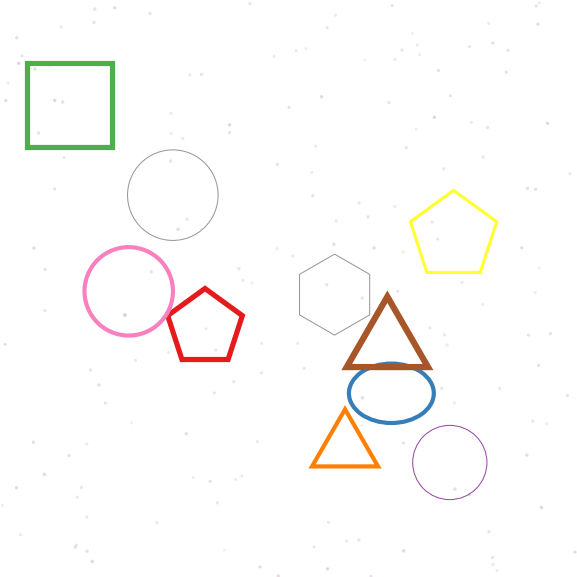[{"shape": "pentagon", "thickness": 2.5, "radius": 0.34, "center": [0.355, 0.432]}, {"shape": "oval", "thickness": 2, "radius": 0.37, "center": [0.678, 0.318]}, {"shape": "square", "thickness": 2.5, "radius": 0.37, "center": [0.12, 0.817]}, {"shape": "circle", "thickness": 0.5, "radius": 0.32, "center": [0.779, 0.198]}, {"shape": "triangle", "thickness": 2, "radius": 0.33, "center": [0.597, 0.224]}, {"shape": "pentagon", "thickness": 1.5, "radius": 0.39, "center": [0.785, 0.591]}, {"shape": "triangle", "thickness": 3, "radius": 0.41, "center": [0.671, 0.404]}, {"shape": "circle", "thickness": 2, "radius": 0.38, "center": [0.223, 0.495]}, {"shape": "hexagon", "thickness": 0.5, "radius": 0.35, "center": [0.579, 0.489]}, {"shape": "circle", "thickness": 0.5, "radius": 0.39, "center": [0.299, 0.661]}]